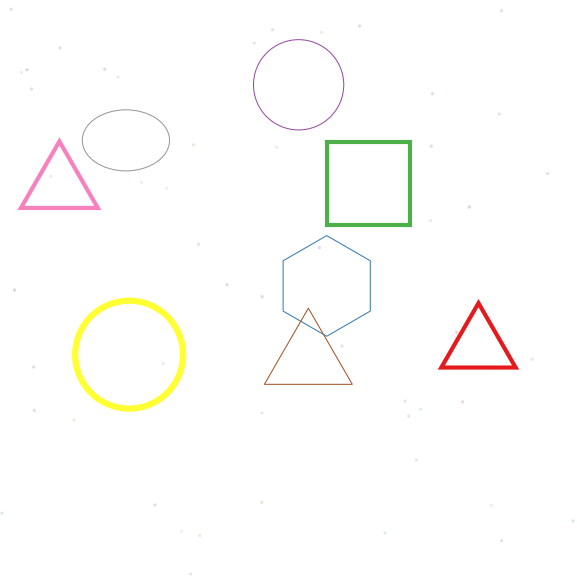[{"shape": "triangle", "thickness": 2, "radius": 0.37, "center": [0.829, 0.4]}, {"shape": "hexagon", "thickness": 0.5, "radius": 0.44, "center": [0.566, 0.504]}, {"shape": "square", "thickness": 2, "radius": 0.36, "center": [0.638, 0.681]}, {"shape": "circle", "thickness": 0.5, "radius": 0.39, "center": [0.517, 0.852]}, {"shape": "circle", "thickness": 3, "radius": 0.47, "center": [0.224, 0.385]}, {"shape": "triangle", "thickness": 0.5, "radius": 0.44, "center": [0.534, 0.378]}, {"shape": "triangle", "thickness": 2, "radius": 0.38, "center": [0.103, 0.677]}, {"shape": "oval", "thickness": 0.5, "radius": 0.38, "center": [0.218, 0.756]}]